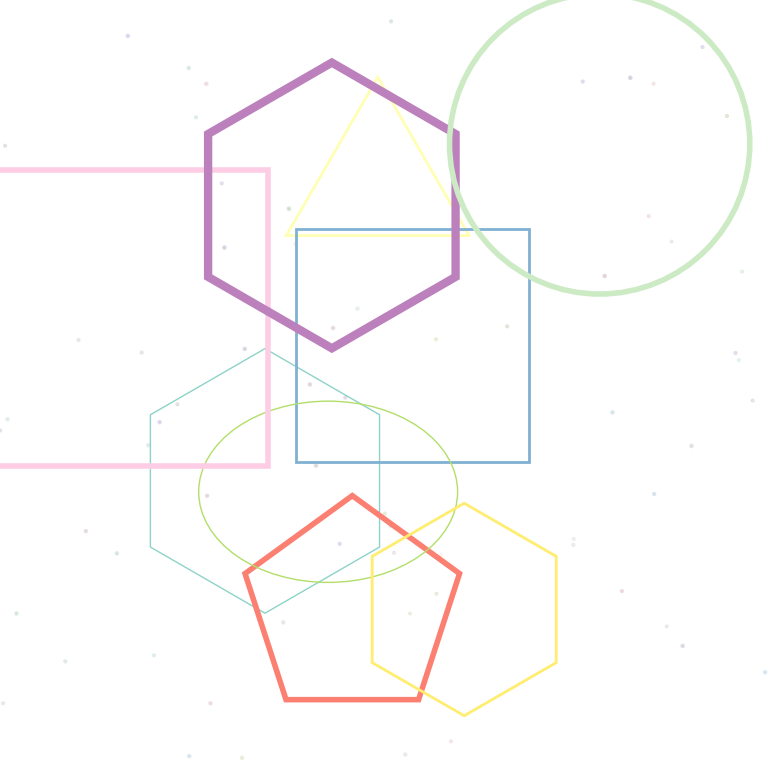[{"shape": "hexagon", "thickness": 0.5, "radius": 0.86, "center": [0.344, 0.375]}, {"shape": "triangle", "thickness": 1, "radius": 0.69, "center": [0.491, 0.763]}, {"shape": "pentagon", "thickness": 2, "radius": 0.73, "center": [0.458, 0.21]}, {"shape": "square", "thickness": 1, "radius": 0.76, "center": [0.536, 0.552]}, {"shape": "oval", "thickness": 0.5, "radius": 0.84, "center": [0.426, 0.361]}, {"shape": "square", "thickness": 2, "radius": 0.96, "center": [0.156, 0.587]}, {"shape": "hexagon", "thickness": 3, "radius": 0.93, "center": [0.431, 0.733]}, {"shape": "circle", "thickness": 2, "radius": 0.97, "center": [0.779, 0.813]}, {"shape": "hexagon", "thickness": 1, "radius": 0.69, "center": [0.603, 0.208]}]